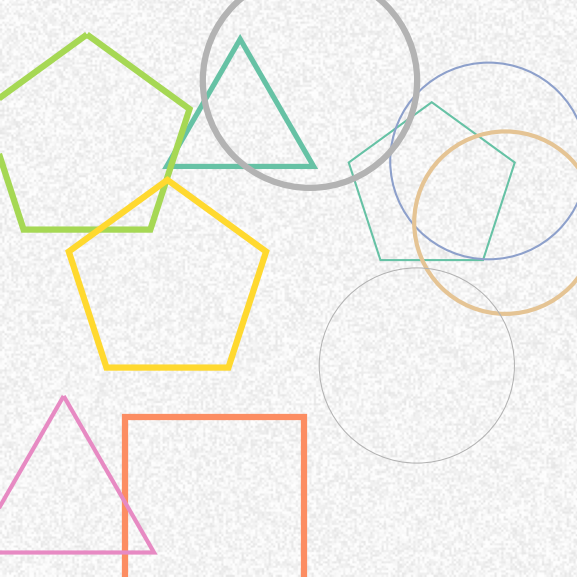[{"shape": "pentagon", "thickness": 1, "radius": 0.76, "center": [0.748, 0.671]}, {"shape": "triangle", "thickness": 2.5, "radius": 0.73, "center": [0.416, 0.784]}, {"shape": "square", "thickness": 3, "radius": 0.78, "center": [0.372, 0.122]}, {"shape": "circle", "thickness": 1, "radius": 0.85, "center": [0.846, 0.72]}, {"shape": "triangle", "thickness": 2, "radius": 0.9, "center": [0.11, 0.133]}, {"shape": "pentagon", "thickness": 3, "radius": 0.93, "center": [0.151, 0.753]}, {"shape": "pentagon", "thickness": 3, "radius": 0.9, "center": [0.29, 0.508]}, {"shape": "circle", "thickness": 2, "radius": 0.79, "center": [0.875, 0.614]}, {"shape": "circle", "thickness": 0.5, "radius": 0.85, "center": [0.722, 0.366]}, {"shape": "circle", "thickness": 3, "radius": 0.93, "center": [0.537, 0.859]}]